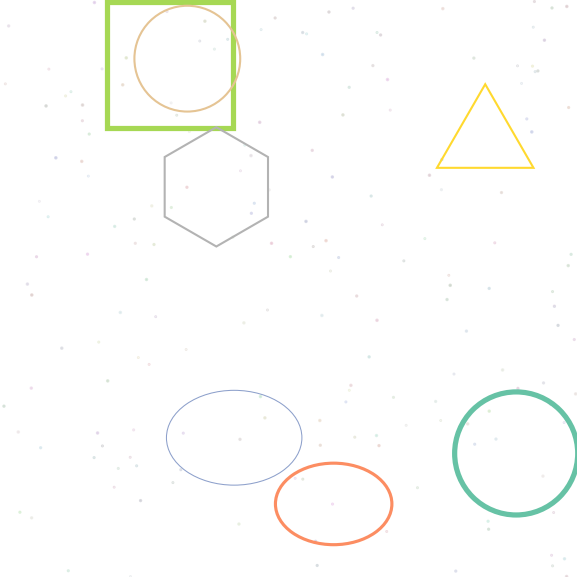[{"shape": "circle", "thickness": 2.5, "radius": 0.53, "center": [0.894, 0.214]}, {"shape": "oval", "thickness": 1.5, "radius": 0.5, "center": [0.578, 0.127]}, {"shape": "oval", "thickness": 0.5, "radius": 0.59, "center": [0.405, 0.241]}, {"shape": "square", "thickness": 2.5, "radius": 0.54, "center": [0.295, 0.887]}, {"shape": "triangle", "thickness": 1, "radius": 0.48, "center": [0.84, 0.757]}, {"shape": "circle", "thickness": 1, "radius": 0.46, "center": [0.324, 0.898]}, {"shape": "hexagon", "thickness": 1, "radius": 0.52, "center": [0.375, 0.676]}]